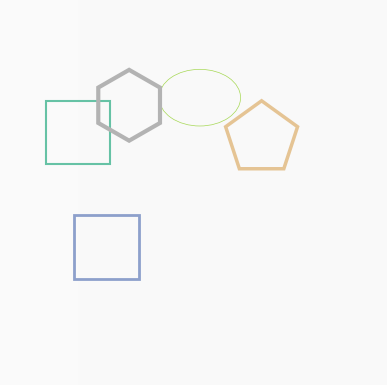[{"shape": "square", "thickness": 1.5, "radius": 0.41, "center": [0.201, 0.655]}, {"shape": "square", "thickness": 2, "radius": 0.42, "center": [0.274, 0.36]}, {"shape": "oval", "thickness": 0.5, "radius": 0.53, "center": [0.516, 0.746]}, {"shape": "pentagon", "thickness": 2.5, "radius": 0.49, "center": [0.675, 0.641]}, {"shape": "hexagon", "thickness": 3, "radius": 0.46, "center": [0.333, 0.727]}]